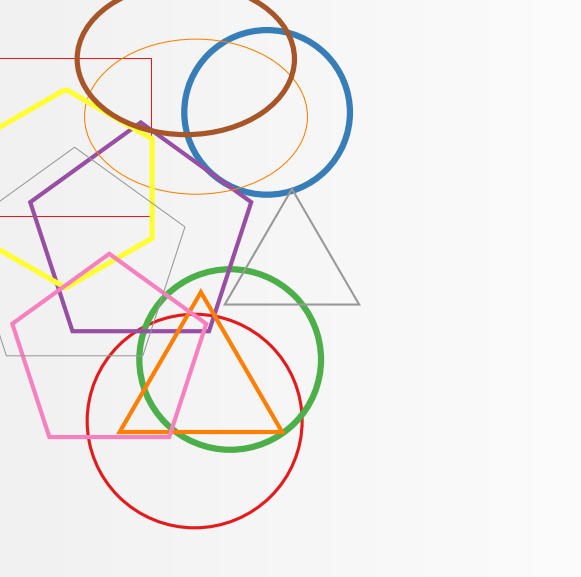[{"shape": "square", "thickness": 0.5, "radius": 0.68, "center": [0.123, 0.762]}, {"shape": "circle", "thickness": 1.5, "radius": 0.92, "center": [0.335, 0.27]}, {"shape": "circle", "thickness": 3, "radius": 0.71, "center": [0.46, 0.805]}, {"shape": "circle", "thickness": 3, "radius": 0.78, "center": [0.396, 0.377]}, {"shape": "pentagon", "thickness": 2, "radius": 1.0, "center": [0.242, 0.587]}, {"shape": "oval", "thickness": 0.5, "radius": 0.96, "center": [0.337, 0.797]}, {"shape": "triangle", "thickness": 2, "radius": 0.81, "center": [0.346, 0.332]}, {"shape": "hexagon", "thickness": 2.5, "radius": 0.86, "center": [0.113, 0.673]}, {"shape": "oval", "thickness": 2.5, "radius": 0.93, "center": [0.32, 0.897]}, {"shape": "pentagon", "thickness": 2, "radius": 0.88, "center": [0.188, 0.384]}, {"shape": "pentagon", "thickness": 0.5, "radius": 1.0, "center": [0.128, 0.545]}, {"shape": "triangle", "thickness": 1, "radius": 0.67, "center": [0.502, 0.539]}]